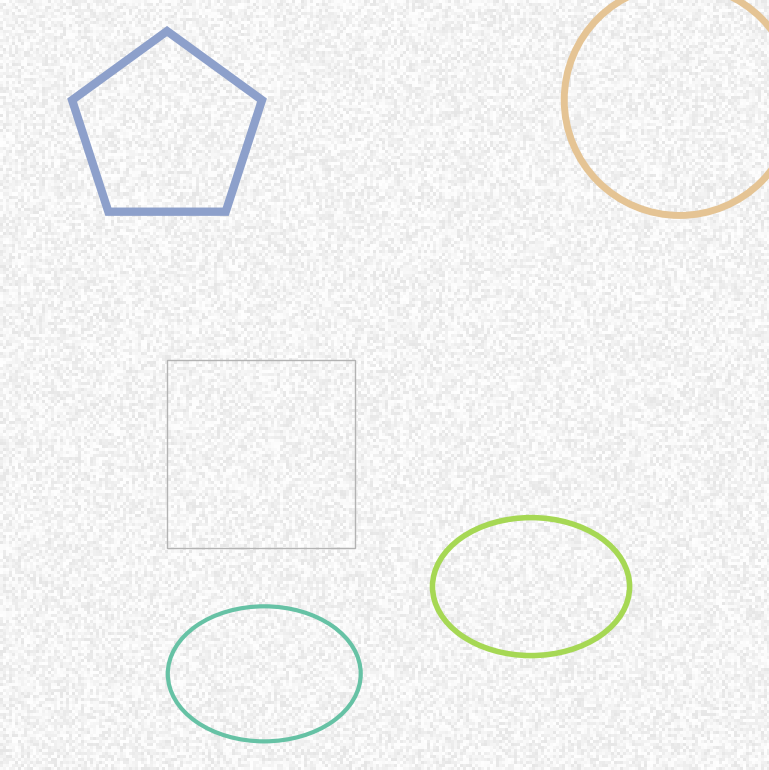[{"shape": "oval", "thickness": 1.5, "radius": 0.63, "center": [0.343, 0.125]}, {"shape": "pentagon", "thickness": 3, "radius": 0.65, "center": [0.217, 0.83]}, {"shape": "oval", "thickness": 2, "radius": 0.64, "center": [0.69, 0.238]}, {"shape": "circle", "thickness": 2.5, "radius": 0.75, "center": [0.883, 0.87]}, {"shape": "square", "thickness": 0.5, "radius": 0.61, "center": [0.339, 0.411]}]